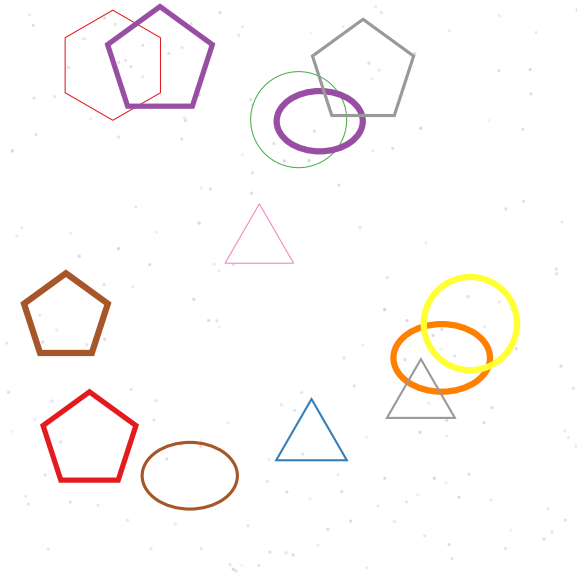[{"shape": "hexagon", "thickness": 0.5, "radius": 0.48, "center": [0.195, 0.886]}, {"shape": "pentagon", "thickness": 2.5, "radius": 0.42, "center": [0.155, 0.236]}, {"shape": "triangle", "thickness": 1, "radius": 0.35, "center": [0.539, 0.237]}, {"shape": "circle", "thickness": 0.5, "radius": 0.42, "center": [0.517, 0.792]}, {"shape": "pentagon", "thickness": 2.5, "radius": 0.48, "center": [0.277, 0.892]}, {"shape": "oval", "thickness": 3, "radius": 0.37, "center": [0.554, 0.789]}, {"shape": "oval", "thickness": 3, "radius": 0.42, "center": [0.765, 0.379]}, {"shape": "circle", "thickness": 3, "radius": 0.4, "center": [0.815, 0.439]}, {"shape": "oval", "thickness": 1.5, "radius": 0.41, "center": [0.329, 0.175]}, {"shape": "pentagon", "thickness": 3, "radius": 0.38, "center": [0.114, 0.45]}, {"shape": "triangle", "thickness": 0.5, "radius": 0.34, "center": [0.449, 0.578]}, {"shape": "pentagon", "thickness": 1.5, "radius": 0.46, "center": [0.629, 0.874]}, {"shape": "triangle", "thickness": 1, "radius": 0.34, "center": [0.729, 0.309]}]